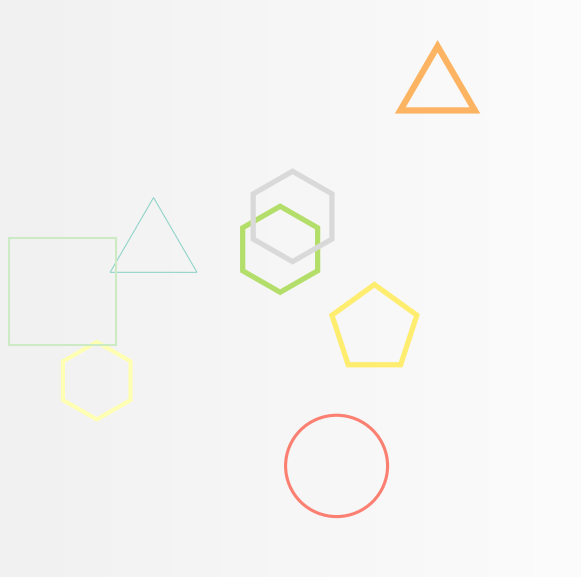[{"shape": "triangle", "thickness": 0.5, "radius": 0.43, "center": [0.264, 0.571]}, {"shape": "hexagon", "thickness": 2, "radius": 0.34, "center": [0.166, 0.34]}, {"shape": "circle", "thickness": 1.5, "radius": 0.44, "center": [0.579, 0.192]}, {"shape": "triangle", "thickness": 3, "radius": 0.37, "center": [0.753, 0.845]}, {"shape": "hexagon", "thickness": 2.5, "radius": 0.37, "center": [0.482, 0.568]}, {"shape": "hexagon", "thickness": 2.5, "radius": 0.39, "center": [0.503, 0.624]}, {"shape": "square", "thickness": 1, "radius": 0.46, "center": [0.107, 0.494]}, {"shape": "pentagon", "thickness": 2.5, "radius": 0.38, "center": [0.644, 0.43]}]